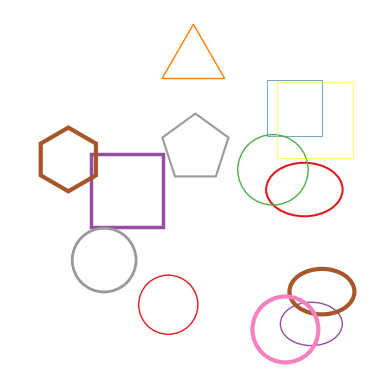[{"shape": "oval", "thickness": 1.5, "radius": 0.5, "center": [0.791, 0.508]}, {"shape": "circle", "thickness": 1, "radius": 0.38, "center": [0.437, 0.208]}, {"shape": "square", "thickness": 0.5, "radius": 0.36, "center": [0.765, 0.72]}, {"shape": "circle", "thickness": 1, "radius": 0.46, "center": [0.709, 0.559]}, {"shape": "square", "thickness": 2.5, "radius": 0.47, "center": [0.33, 0.505]}, {"shape": "oval", "thickness": 1, "radius": 0.4, "center": [0.809, 0.159]}, {"shape": "triangle", "thickness": 1, "radius": 0.47, "center": [0.502, 0.843]}, {"shape": "square", "thickness": 0.5, "radius": 0.49, "center": [0.817, 0.689]}, {"shape": "hexagon", "thickness": 3, "radius": 0.41, "center": [0.177, 0.586]}, {"shape": "oval", "thickness": 3, "radius": 0.42, "center": [0.836, 0.243]}, {"shape": "circle", "thickness": 3, "radius": 0.43, "center": [0.741, 0.144]}, {"shape": "circle", "thickness": 2, "radius": 0.41, "center": [0.27, 0.324]}, {"shape": "pentagon", "thickness": 1.5, "radius": 0.45, "center": [0.508, 0.615]}]